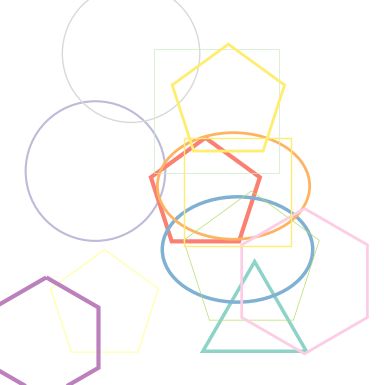[{"shape": "triangle", "thickness": 2.5, "radius": 0.78, "center": [0.661, 0.165]}, {"shape": "pentagon", "thickness": 1, "radius": 0.74, "center": [0.272, 0.204]}, {"shape": "circle", "thickness": 1.5, "radius": 0.91, "center": [0.248, 0.556]}, {"shape": "pentagon", "thickness": 3, "radius": 0.74, "center": [0.533, 0.493]}, {"shape": "oval", "thickness": 2.5, "radius": 0.98, "center": [0.617, 0.352]}, {"shape": "oval", "thickness": 2, "radius": 0.99, "center": [0.607, 0.517]}, {"shape": "pentagon", "thickness": 0.5, "radius": 0.93, "center": [0.653, 0.318]}, {"shape": "hexagon", "thickness": 2, "radius": 0.94, "center": [0.791, 0.27]}, {"shape": "circle", "thickness": 1, "radius": 0.89, "center": [0.34, 0.861]}, {"shape": "hexagon", "thickness": 3, "radius": 0.78, "center": [0.12, 0.123]}, {"shape": "square", "thickness": 0.5, "radius": 0.81, "center": [0.562, 0.712]}, {"shape": "square", "thickness": 1, "radius": 0.7, "center": [0.617, 0.502]}, {"shape": "pentagon", "thickness": 2, "radius": 0.77, "center": [0.593, 0.732]}]